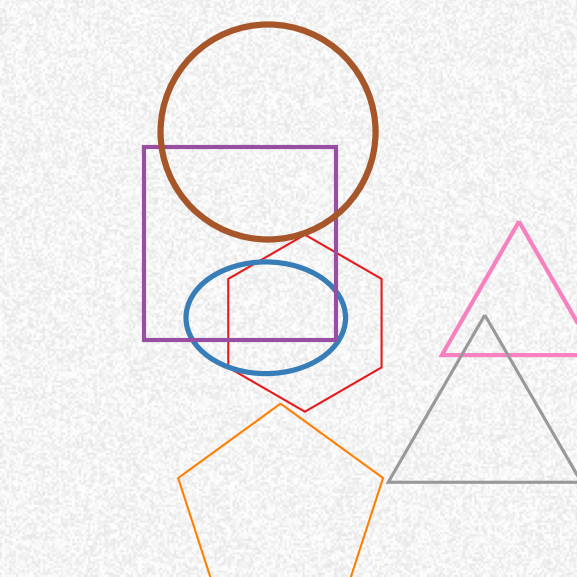[{"shape": "hexagon", "thickness": 1, "radius": 0.77, "center": [0.528, 0.44]}, {"shape": "oval", "thickness": 2.5, "radius": 0.69, "center": [0.46, 0.449]}, {"shape": "square", "thickness": 2, "radius": 0.83, "center": [0.416, 0.578]}, {"shape": "pentagon", "thickness": 1, "radius": 0.93, "center": [0.486, 0.114]}, {"shape": "circle", "thickness": 3, "radius": 0.93, "center": [0.464, 0.771]}, {"shape": "triangle", "thickness": 2, "radius": 0.77, "center": [0.899, 0.461]}, {"shape": "triangle", "thickness": 1.5, "radius": 0.97, "center": [0.839, 0.261]}]